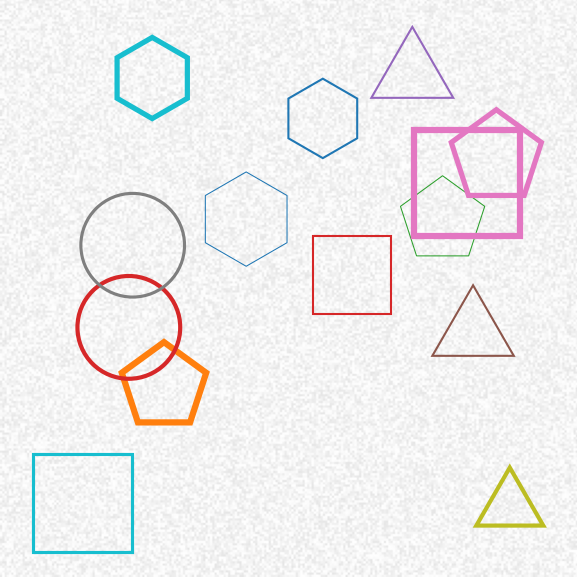[{"shape": "hexagon", "thickness": 0.5, "radius": 0.41, "center": [0.426, 0.62]}, {"shape": "hexagon", "thickness": 1, "radius": 0.34, "center": [0.559, 0.794]}, {"shape": "pentagon", "thickness": 3, "radius": 0.38, "center": [0.284, 0.33]}, {"shape": "pentagon", "thickness": 0.5, "radius": 0.38, "center": [0.766, 0.618]}, {"shape": "square", "thickness": 1, "radius": 0.34, "center": [0.609, 0.523]}, {"shape": "circle", "thickness": 2, "radius": 0.44, "center": [0.223, 0.432]}, {"shape": "triangle", "thickness": 1, "radius": 0.41, "center": [0.714, 0.871]}, {"shape": "triangle", "thickness": 1, "radius": 0.41, "center": [0.819, 0.424]}, {"shape": "square", "thickness": 3, "radius": 0.46, "center": [0.808, 0.682]}, {"shape": "pentagon", "thickness": 2.5, "radius": 0.41, "center": [0.859, 0.727]}, {"shape": "circle", "thickness": 1.5, "radius": 0.45, "center": [0.23, 0.574]}, {"shape": "triangle", "thickness": 2, "radius": 0.33, "center": [0.883, 0.123]}, {"shape": "hexagon", "thickness": 2.5, "radius": 0.35, "center": [0.264, 0.864]}, {"shape": "square", "thickness": 1.5, "radius": 0.43, "center": [0.143, 0.128]}]